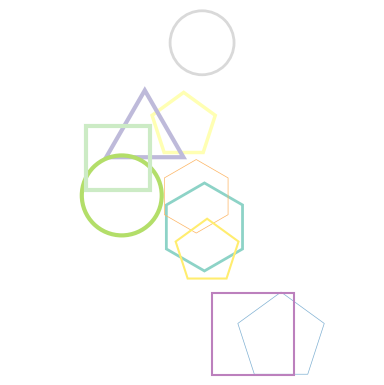[{"shape": "hexagon", "thickness": 2, "radius": 0.57, "center": [0.531, 0.41]}, {"shape": "pentagon", "thickness": 2.5, "radius": 0.43, "center": [0.477, 0.674]}, {"shape": "triangle", "thickness": 3, "radius": 0.58, "center": [0.376, 0.65]}, {"shape": "pentagon", "thickness": 0.5, "radius": 0.59, "center": [0.73, 0.123]}, {"shape": "hexagon", "thickness": 0.5, "radius": 0.48, "center": [0.51, 0.49]}, {"shape": "circle", "thickness": 3, "radius": 0.52, "center": [0.316, 0.492]}, {"shape": "circle", "thickness": 2, "radius": 0.42, "center": [0.525, 0.889]}, {"shape": "square", "thickness": 1.5, "radius": 0.53, "center": [0.658, 0.133]}, {"shape": "square", "thickness": 3, "radius": 0.42, "center": [0.306, 0.589]}, {"shape": "pentagon", "thickness": 1.5, "radius": 0.43, "center": [0.538, 0.346]}]